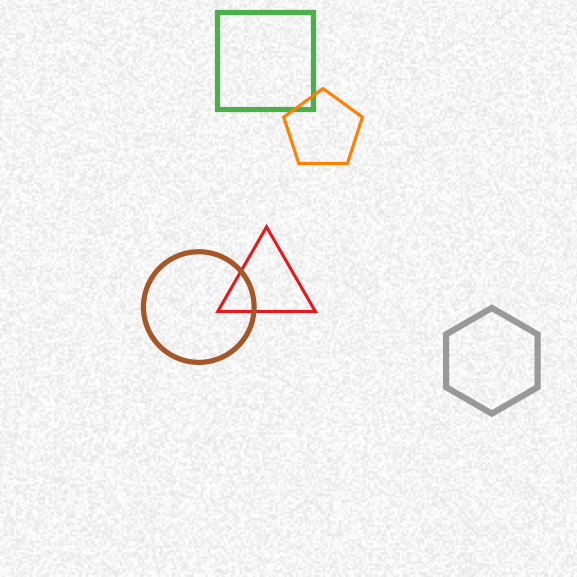[{"shape": "triangle", "thickness": 1.5, "radius": 0.49, "center": [0.462, 0.509]}, {"shape": "square", "thickness": 2.5, "radius": 0.42, "center": [0.458, 0.894]}, {"shape": "pentagon", "thickness": 1.5, "radius": 0.36, "center": [0.559, 0.774]}, {"shape": "circle", "thickness": 2.5, "radius": 0.48, "center": [0.344, 0.467]}, {"shape": "hexagon", "thickness": 3, "radius": 0.46, "center": [0.852, 0.374]}]